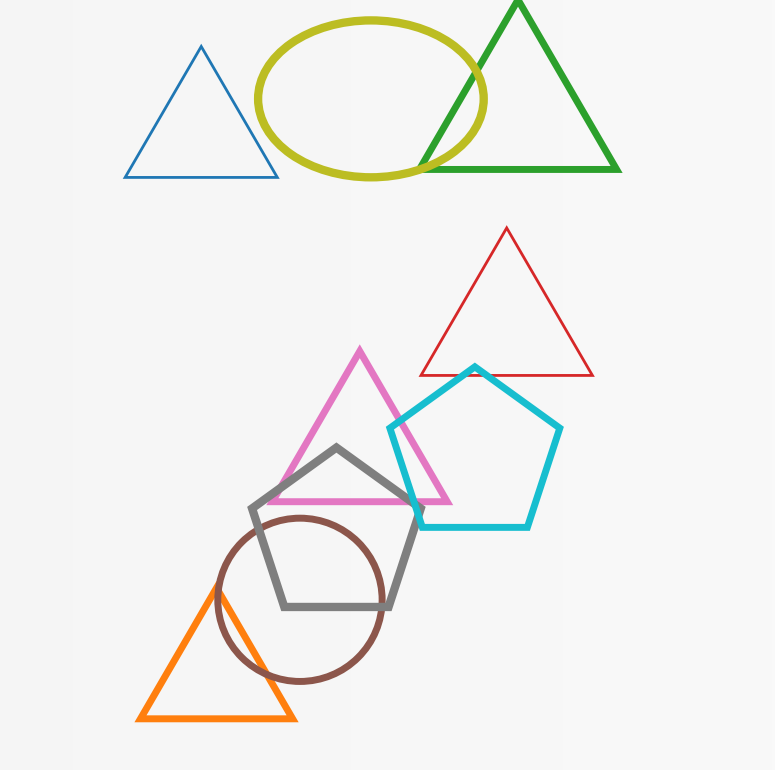[{"shape": "triangle", "thickness": 1, "radius": 0.57, "center": [0.26, 0.826]}, {"shape": "triangle", "thickness": 2.5, "radius": 0.57, "center": [0.279, 0.123]}, {"shape": "triangle", "thickness": 2.5, "radius": 0.73, "center": [0.668, 0.853]}, {"shape": "triangle", "thickness": 1, "radius": 0.64, "center": [0.654, 0.576]}, {"shape": "circle", "thickness": 2.5, "radius": 0.53, "center": [0.387, 0.221]}, {"shape": "triangle", "thickness": 2.5, "radius": 0.65, "center": [0.464, 0.414]}, {"shape": "pentagon", "thickness": 3, "radius": 0.57, "center": [0.434, 0.304]}, {"shape": "oval", "thickness": 3, "radius": 0.73, "center": [0.479, 0.872]}, {"shape": "pentagon", "thickness": 2.5, "radius": 0.58, "center": [0.613, 0.408]}]